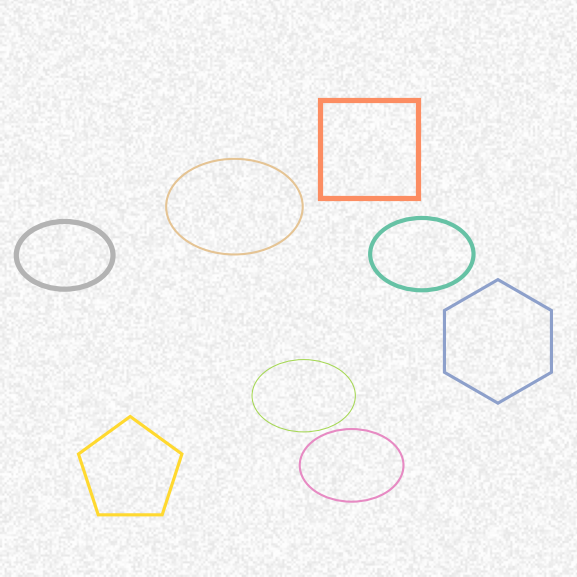[{"shape": "oval", "thickness": 2, "radius": 0.45, "center": [0.73, 0.559]}, {"shape": "square", "thickness": 2.5, "radius": 0.43, "center": [0.638, 0.741]}, {"shape": "hexagon", "thickness": 1.5, "radius": 0.53, "center": [0.862, 0.408]}, {"shape": "oval", "thickness": 1, "radius": 0.45, "center": [0.609, 0.193]}, {"shape": "oval", "thickness": 0.5, "radius": 0.45, "center": [0.526, 0.314]}, {"shape": "pentagon", "thickness": 1.5, "radius": 0.47, "center": [0.225, 0.184]}, {"shape": "oval", "thickness": 1, "radius": 0.59, "center": [0.406, 0.641]}, {"shape": "oval", "thickness": 2.5, "radius": 0.42, "center": [0.112, 0.557]}]